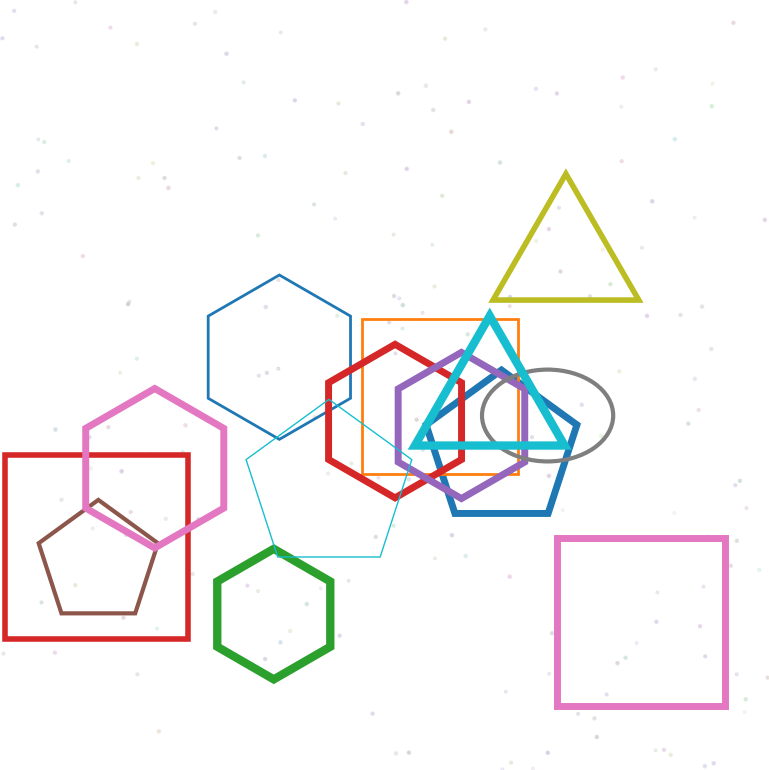[{"shape": "pentagon", "thickness": 2.5, "radius": 0.51, "center": [0.651, 0.416]}, {"shape": "hexagon", "thickness": 1, "radius": 0.53, "center": [0.363, 0.536]}, {"shape": "square", "thickness": 1, "radius": 0.5, "center": [0.571, 0.485]}, {"shape": "hexagon", "thickness": 3, "radius": 0.42, "center": [0.356, 0.202]}, {"shape": "square", "thickness": 2, "radius": 0.59, "center": [0.126, 0.29]}, {"shape": "hexagon", "thickness": 2.5, "radius": 0.5, "center": [0.513, 0.453]}, {"shape": "hexagon", "thickness": 2.5, "radius": 0.47, "center": [0.599, 0.447]}, {"shape": "pentagon", "thickness": 1.5, "radius": 0.41, "center": [0.128, 0.269]}, {"shape": "square", "thickness": 2.5, "radius": 0.55, "center": [0.832, 0.192]}, {"shape": "hexagon", "thickness": 2.5, "radius": 0.52, "center": [0.201, 0.392]}, {"shape": "oval", "thickness": 1.5, "radius": 0.43, "center": [0.711, 0.46]}, {"shape": "triangle", "thickness": 2, "radius": 0.55, "center": [0.735, 0.665]}, {"shape": "triangle", "thickness": 3, "radius": 0.56, "center": [0.636, 0.477]}, {"shape": "pentagon", "thickness": 0.5, "radius": 0.57, "center": [0.427, 0.368]}]